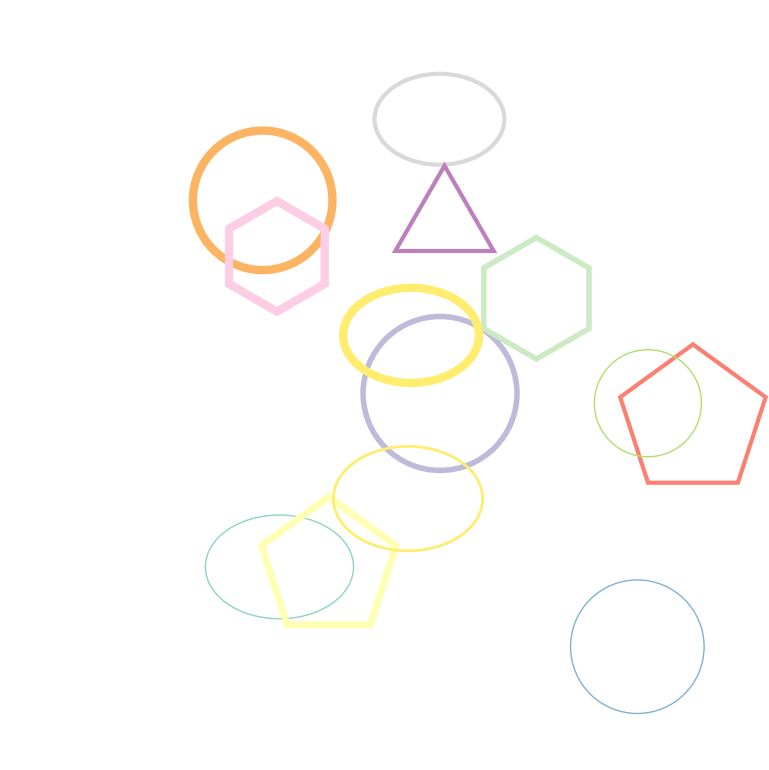[{"shape": "oval", "thickness": 0.5, "radius": 0.48, "center": [0.363, 0.264]}, {"shape": "pentagon", "thickness": 2.5, "radius": 0.46, "center": [0.427, 0.263]}, {"shape": "circle", "thickness": 2, "radius": 0.5, "center": [0.571, 0.489]}, {"shape": "pentagon", "thickness": 1.5, "radius": 0.5, "center": [0.9, 0.453]}, {"shape": "circle", "thickness": 0.5, "radius": 0.43, "center": [0.828, 0.16]}, {"shape": "circle", "thickness": 3, "radius": 0.45, "center": [0.341, 0.74]}, {"shape": "circle", "thickness": 0.5, "radius": 0.35, "center": [0.841, 0.476]}, {"shape": "hexagon", "thickness": 3, "radius": 0.36, "center": [0.36, 0.667]}, {"shape": "oval", "thickness": 1.5, "radius": 0.42, "center": [0.571, 0.845]}, {"shape": "triangle", "thickness": 1.5, "radius": 0.37, "center": [0.577, 0.711]}, {"shape": "hexagon", "thickness": 2, "radius": 0.39, "center": [0.697, 0.613]}, {"shape": "oval", "thickness": 1, "radius": 0.48, "center": [0.53, 0.352]}, {"shape": "oval", "thickness": 3, "radius": 0.44, "center": [0.534, 0.564]}]